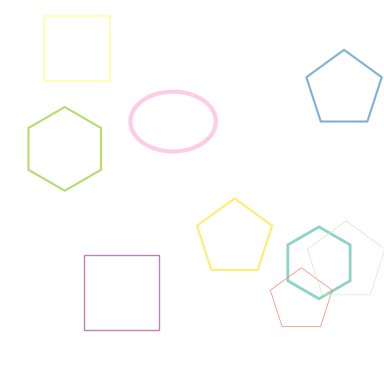[{"shape": "hexagon", "thickness": 2, "radius": 0.47, "center": [0.828, 0.317]}, {"shape": "square", "thickness": 1.5, "radius": 0.43, "center": [0.2, 0.874]}, {"shape": "pentagon", "thickness": 0.5, "radius": 0.42, "center": [0.783, 0.22]}, {"shape": "pentagon", "thickness": 1.5, "radius": 0.51, "center": [0.894, 0.768]}, {"shape": "hexagon", "thickness": 1.5, "radius": 0.54, "center": [0.168, 0.613]}, {"shape": "oval", "thickness": 3, "radius": 0.56, "center": [0.45, 0.684]}, {"shape": "square", "thickness": 1, "radius": 0.48, "center": [0.316, 0.24]}, {"shape": "pentagon", "thickness": 0.5, "radius": 0.53, "center": [0.899, 0.32]}, {"shape": "pentagon", "thickness": 1.5, "radius": 0.51, "center": [0.609, 0.382]}]